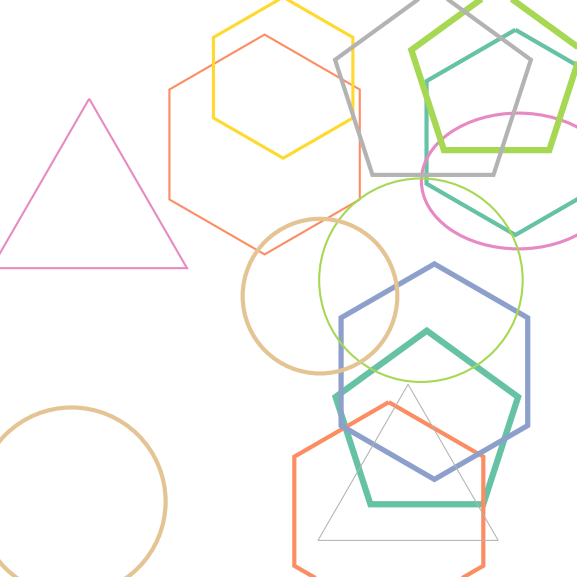[{"shape": "pentagon", "thickness": 3, "radius": 0.83, "center": [0.739, 0.26]}, {"shape": "hexagon", "thickness": 2, "radius": 0.89, "center": [0.892, 0.77]}, {"shape": "hexagon", "thickness": 2, "radius": 0.94, "center": [0.673, 0.114]}, {"shape": "hexagon", "thickness": 1, "radius": 0.95, "center": [0.458, 0.749]}, {"shape": "hexagon", "thickness": 2.5, "radius": 0.93, "center": [0.752, 0.356]}, {"shape": "oval", "thickness": 1.5, "radius": 0.84, "center": [0.898, 0.686]}, {"shape": "triangle", "thickness": 1, "radius": 0.98, "center": [0.154, 0.633]}, {"shape": "pentagon", "thickness": 3, "radius": 0.78, "center": [0.86, 0.865]}, {"shape": "circle", "thickness": 1, "radius": 0.88, "center": [0.729, 0.514]}, {"shape": "hexagon", "thickness": 1.5, "radius": 0.7, "center": [0.49, 0.865]}, {"shape": "circle", "thickness": 2, "radius": 0.81, "center": [0.124, 0.131]}, {"shape": "circle", "thickness": 2, "radius": 0.67, "center": [0.554, 0.486]}, {"shape": "pentagon", "thickness": 2, "radius": 0.89, "center": [0.75, 0.841]}, {"shape": "triangle", "thickness": 0.5, "radius": 0.9, "center": [0.707, 0.153]}]